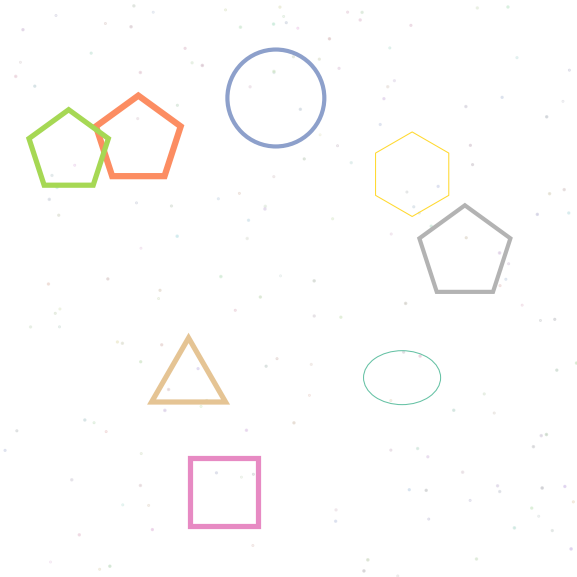[{"shape": "oval", "thickness": 0.5, "radius": 0.33, "center": [0.696, 0.345]}, {"shape": "pentagon", "thickness": 3, "radius": 0.39, "center": [0.24, 0.756]}, {"shape": "circle", "thickness": 2, "radius": 0.42, "center": [0.478, 0.829]}, {"shape": "square", "thickness": 2.5, "radius": 0.29, "center": [0.388, 0.147]}, {"shape": "pentagon", "thickness": 2.5, "radius": 0.36, "center": [0.119, 0.737]}, {"shape": "hexagon", "thickness": 0.5, "radius": 0.37, "center": [0.714, 0.697]}, {"shape": "triangle", "thickness": 2.5, "radius": 0.37, "center": [0.327, 0.34]}, {"shape": "pentagon", "thickness": 2, "radius": 0.41, "center": [0.805, 0.561]}]